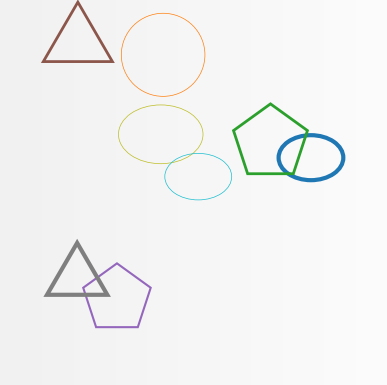[{"shape": "oval", "thickness": 3, "radius": 0.42, "center": [0.802, 0.59]}, {"shape": "circle", "thickness": 0.5, "radius": 0.54, "center": [0.421, 0.858]}, {"shape": "pentagon", "thickness": 2, "radius": 0.5, "center": [0.698, 0.63]}, {"shape": "pentagon", "thickness": 1.5, "radius": 0.46, "center": [0.302, 0.224]}, {"shape": "triangle", "thickness": 2, "radius": 0.51, "center": [0.201, 0.891]}, {"shape": "triangle", "thickness": 3, "radius": 0.45, "center": [0.199, 0.279]}, {"shape": "oval", "thickness": 0.5, "radius": 0.55, "center": [0.415, 0.651]}, {"shape": "oval", "thickness": 0.5, "radius": 0.43, "center": [0.512, 0.541]}]